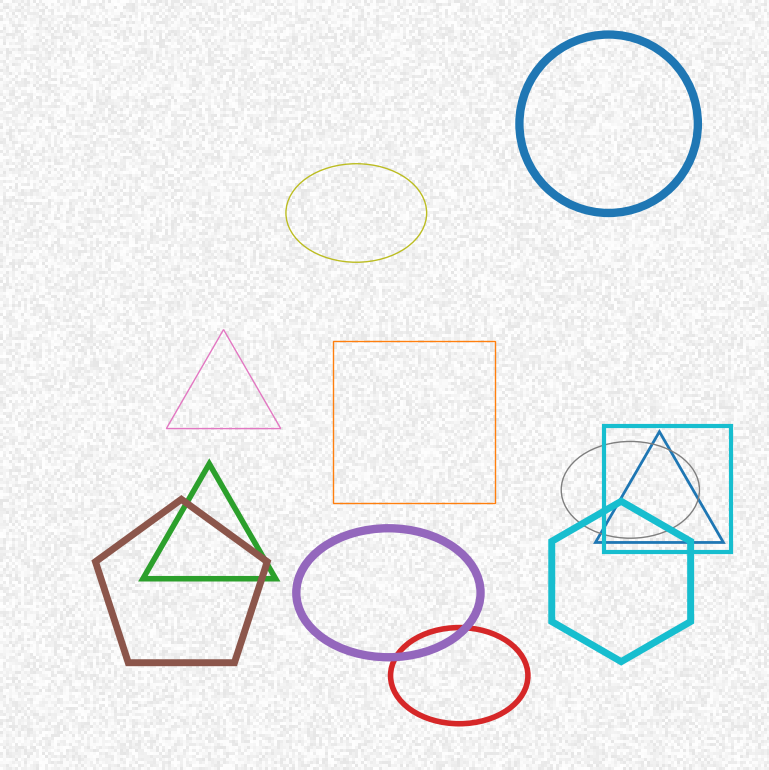[{"shape": "triangle", "thickness": 1, "radius": 0.48, "center": [0.856, 0.343]}, {"shape": "circle", "thickness": 3, "radius": 0.58, "center": [0.79, 0.839]}, {"shape": "square", "thickness": 0.5, "radius": 0.53, "center": [0.538, 0.451]}, {"shape": "triangle", "thickness": 2, "radius": 0.5, "center": [0.272, 0.298]}, {"shape": "oval", "thickness": 2, "radius": 0.45, "center": [0.596, 0.123]}, {"shape": "oval", "thickness": 3, "radius": 0.6, "center": [0.504, 0.23]}, {"shape": "pentagon", "thickness": 2.5, "radius": 0.59, "center": [0.236, 0.234]}, {"shape": "triangle", "thickness": 0.5, "radius": 0.43, "center": [0.29, 0.486]}, {"shape": "oval", "thickness": 0.5, "radius": 0.45, "center": [0.819, 0.364]}, {"shape": "oval", "thickness": 0.5, "radius": 0.46, "center": [0.463, 0.723]}, {"shape": "hexagon", "thickness": 2.5, "radius": 0.52, "center": [0.807, 0.245]}, {"shape": "square", "thickness": 1.5, "radius": 0.41, "center": [0.867, 0.365]}]